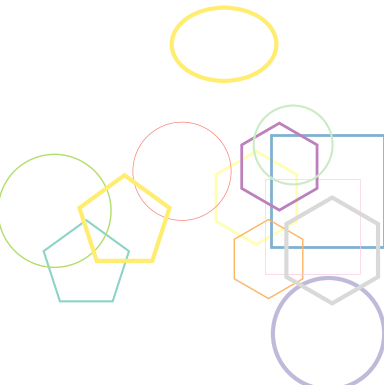[{"shape": "pentagon", "thickness": 1.5, "radius": 0.58, "center": [0.224, 0.312]}, {"shape": "hexagon", "thickness": 2, "radius": 0.61, "center": [0.666, 0.486]}, {"shape": "circle", "thickness": 3, "radius": 0.72, "center": [0.853, 0.133]}, {"shape": "circle", "thickness": 0.5, "radius": 0.64, "center": [0.473, 0.555]}, {"shape": "square", "thickness": 2, "radius": 0.73, "center": [0.85, 0.504]}, {"shape": "hexagon", "thickness": 1, "radius": 0.51, "center": [0.698, 0.327]}, {"shape": "circle", "thickness": 1, "radius": 0.73, "center": [0.142, 0.452]}, {"shape": "square", "thickness": 0.5, "radius": 0.61, "center": [0.811, 0.411]}, {"shape": "hexagon", "thickness": 3, "radius": 0.69, "center": [0.863, 0.349]}, {"shape": "hexagon", "thickness": 2, "radius": 0.56, "center": [0.726, 0.567]}, {"shape": "circle", "thickness": 1.5, "radius": 0.51, "center": [0.761, 0.623]}, {"shape": "oval", "thickness": 3, "radius": 0.68, "center": [0.582, 0.885]}, {"shape": "pentagon", "thickness": 3, "radius": 0.61, "center": [0.323, 0.422]}]